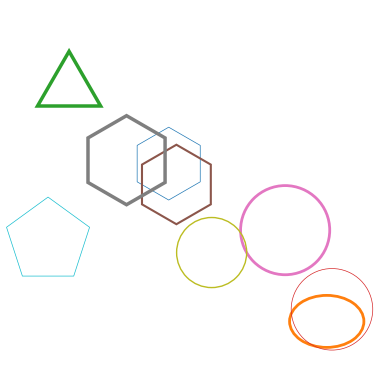[{"shape": "hexagon", "thickness": 0.5, "radius": 0.47, "center": [0.438, 0.575]}, {"shape": "oval", "thickness": 2, "radius": 0.48, "center": [0.849, 0.165]}, {"shape": "triangle", "thickness": 2.5, "radius": 0.47, "center": [0.179, 0.772]}, {"shape": "circle", "thickness": 0.5, "radius": 0.53, "center": [0.862, 0.197]}, {"shape": "hexagon", "thickness": 1.5, "radius": 0.52, "center": [0.458, 0.521]}, {"shape": "circle", "thickness": 2, "radius": 0.58, "center": [0.741, 0.402]}, {"shape": "hexagon", "thickness": 2.5, "radius": 0.58, "center": [0.329, 0.584]}, {"shape": "circle", "thickness": 1, "radius": 0.45, "center": [0.55, 0.344]}, {"shape": "pentagon", "thickness": 0.5, "radius": 0.57, "center": [0.125, 0.375]}]